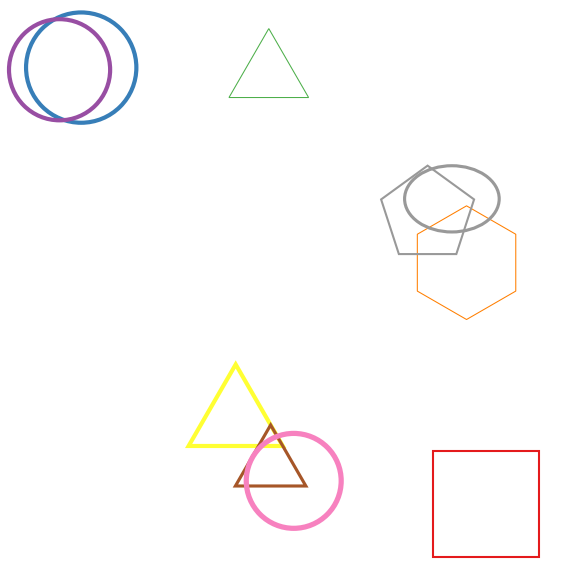[{"shape": "square", "thickness": 1, "radius": 0.46, "center": [0.842, 0.126]}, {"shape": "circle", "thickness": 2, "radius": 0.48, "center": [0.141, 0.882]}, {"shape": "triangle", "thickness": 0.5, "radius": 0.4, "center": [0.465, 0.87]}, {"shape": "circle", "thickness": 2, "radius": 0.44, "center": [0.103, 0.878]}, {"shape": "hexagon", "thickness": 0.5, "radius": 0.49, "center": [0.808, 0.544]}, {"shape": "triangle", "thickness": 2, "radius": 0.47, "center": [0.408, 0.274]}, {"shape": "triangle", "thickness": 1.5, "radius": 0.35, "center": [0.469, 0.193]}, {"shape": "circle", "thickness": 2.5, "radius": 0.41, "center": [0.509, 0.166]}, {"shape": "pentagon", "thickness": 1, "radius": 0.42, "center": [0.74, 0.628]}, {"shape": "oval", "thickness": 1.5, "radius": 0.41, "center": [0.782, 0.655]}]